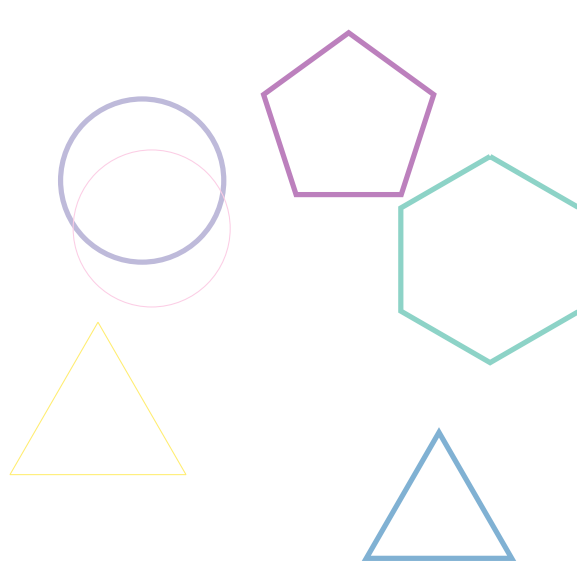[{"shape": "hexagon", "thickness": 2.5, "radius": 0.89, "center": [0.849, 0.55]}, {"shape": "circle", "thickness": 2.5, "radius": 0.71, "center": [0.246, 0.686]}, {"shape": "triangle", "thickness": 2.5, "radius": 0.73, "center": [0.76, 0.105]}, {"shape": "circle", "thickness": 0.5, "radius": 0.68, "center": [0.263, 0.604]}, {"shape": "pentagon", "thickness": 2.5, "radius": 0.77, "center": [0.604, 0.787]}, {"shape": "triangle", "thickness": 0.5, "radius": 0.88, "center": [0.17, 0.265]}]